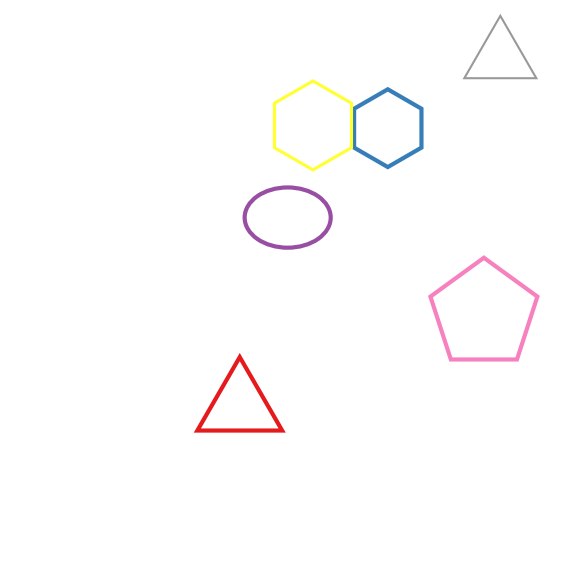[{"shape": "triangle", "thickness": 2, "radius": 0.42, "center": [0.415, 0.296]}, {"shape": "hexagon", "thickness": 2, "radius": 0.34, "center": [0.671, 0.777]}, {"shape": "oval", "thickness": 2, "radius": 0.37, "center": [0.498, 0.622]}, {"shape": "hexagon", "thickness": 1.5, "radius": 0.38, "center": [0.542, 0.782]}, {"shape": "pentagon", "thickness": 2, "radius": 0.49, "center": [0.838, 0.455]}, {"shape": "triangle", "thickness": 1, "radius": 0.36, "center": [0.866, 0.9]}]